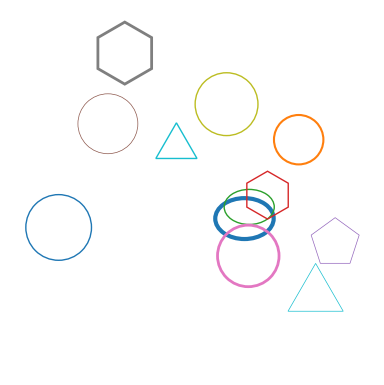[{"shape": "oval", "thickness": 3, "radius": 0.38, "center": [0.635, 0.432]}, {"shape": "circle", "thickness": 1, "radius": 0.43, "center": [0.152, 0.409]}, {"shape": "circle", "thickness": 1.5, "radius": 0.32, "center": [0.776, 0.637]}, {"shape": "oval", "thickness": 1, "radius": 0.33, "center": [0.647, 0.462]}, {"shape": "hexagon", "thickness": 1, "radius": 0.31, "center": [0.695, 0.493]}, {"shape": "pentagon", "thickness": 0.5, "radius": 0.33, "center": [0.871, 0.369]}, {"shape": "circle", "thickness": 0.5, "radius": 0.39, "center": [0.28, 0.679]}, {"shape": "circle", "thickness": 2, "radius": 0.4, "center": [0.645, 0.335]}, {"shape": "hexagon", "thickness": 2, "radius": 0.4, "center": [0.324, 0.862]}, {"shape": "circle", "thickness": 1, "radius": 0.41, "center": [0.588, 0.729]}, {"shape": "triangle", "thickness": 1, "radius": 0.31, "center": [0.458, 0.619]}, {"shape": "triangle", "thickness": 0.5, "radius": 0.41, "center": [0.82, 0.233]}]